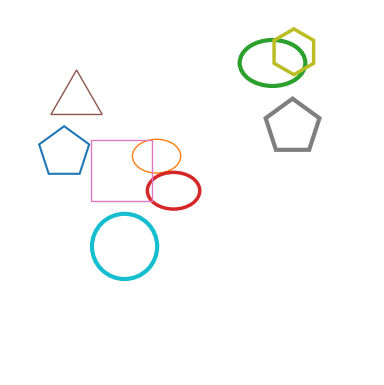[{"shape": "pentagon", "thickness": 1.5, "radius": 0.34, "center": [0.167, 0.604]}, {"shape": "oval", "thickness": 1, "radius": 0.31, "center": [0.407, 0.594]}, {"shape": "oval", "thickness": 3, "radius": 0.43, "center": [0.708, 0.836]}, {"shape": "oval", "thickness": 2.5, "radius": 0.34, "center": [0.451, 0.505]}, {"shape": "triangle", "thickness": 1, "radius": 0.38, "center": [0.199, 0.741]}, {"shape": "square", "thickness": 1, "radius": 0.4, "center": [0.317, 0.557]}, {"shape": "pentagon", "thickness": 3, "radius": 0.37, "center": [0.76, 0.67]}, {"shape": "hexagon", "thickness": 2.5, "radius": 0.3, "center": [0.763, 0.865]}, {"shape": "circle", "thickness": 3, "radius": 0.42, "center": [0.324, 0.36]}]